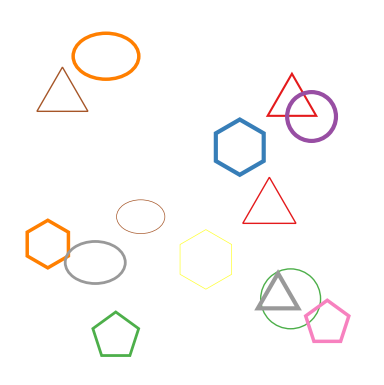[{"shape": "triangle", "thickness": 1, "radius": 0.4, "center": [0.7, 0.46]}, {"shape": "triangle", "thickness": 1.5, "radius": 0.36, "center": [0.758, 0.736]}, {"shape": "hexagon", "thickness": 3, "radius": 0.36, "center": [0.623, 0.618]}, {"shape": "pentagon", "thickness": 2, "radius": 0.31, "center": [0.301, 0.127]}, {"shape": "circle", "thickness": 1, "radius": 0.39, "center": [0.755, 0.224]}, {"shape": "circle", "thickness": 3, "radius": 0.32, "center": [0.809, 0.697]}, {"shape": "oval", "thickness": 2.5, "radius": 0.43, "center": [0.275, 0.854]}, {"shape": "hexagon", "thickness": 2.5, "radius": 0.31, "center": [0.124, 0.366]}, {"shape": "hexagon", "thickness": 0.5, "radius": 0.39, "center": [0.535, 0.326]}, {"shape": "triangle", "thickness": 1, "radius": 0.38, "center": [0.162, 0.749]}, {"shape": "oval", "thickness": 0.5, "radius": 0.31, "center": [0.365, 0.437]}, {"shape": "pentagon", "thickness": 2.5, "radius": 0.29, "center": [0.85, 0.161]}, {"shape": "triangle", "thickness": 3, "radius": 0.3, "center": [0.722, 0.229]}, {"shape": "oval", "thickness": 2, "radius": 0.39, "center": [0.247, 0.318]}]